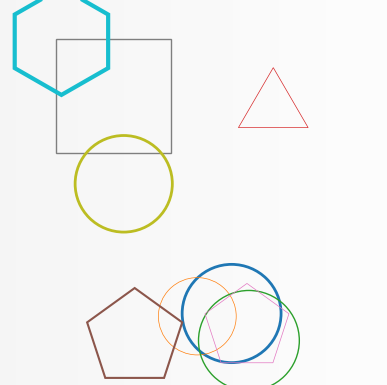[{"shape": "circle", "thickness": 2, "radius": 0.64, "center": [0.598, 0.186]}, {"shape": "circle", "thickness": 0.5, "radius": 0.5, "center": [0.509, 0.179]}, {"shape": "circle", "thickness": 1, "radius": 0.65, "center": [0.642, 0.115]}, {"shape": "triangle", "thickness": 0.5, "radius": 0.52, "center": [0.705, 0.72]}, {"shape": "pentagon", "thickness": 1.5, "radius": 0.65, "center": [0.348, 0.123]}, {"shape": "pentagon", "thickness": 0.5, "radius": 0.57, "center": [0.637, 0.15]}, {"shape": "square", "thickness": 1, "radius": 0.74, "center": [0.293, 0.751]}, {"shape": "circle", "thickness": 2, "radius": 0.63, "center": [0.319, 0.523]}, {"shape": "hexagon", "thickness": 3, "radius": 0.7, "center": [0.159, 0.893]}]